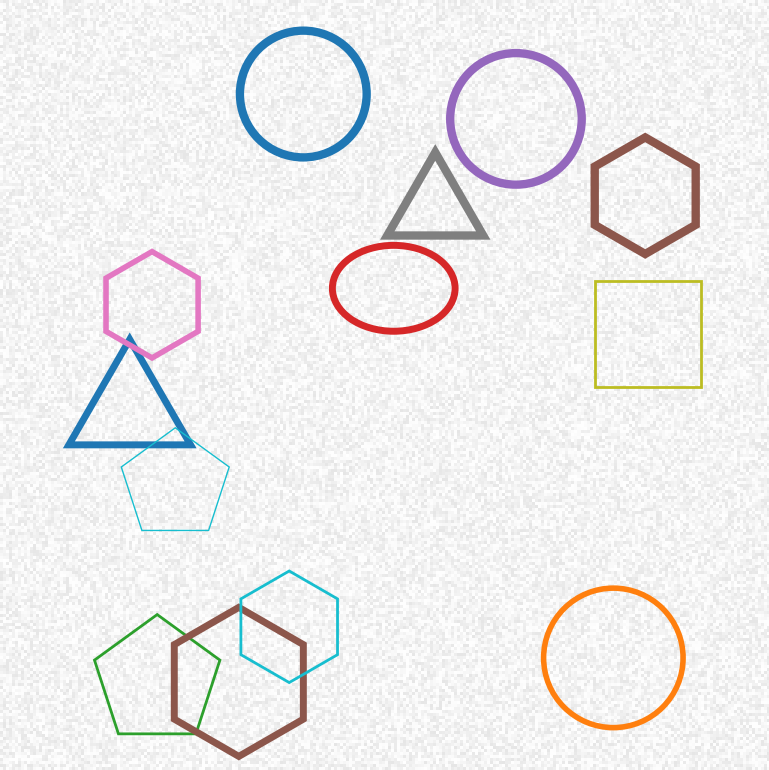[{"shape": "triangle", "thickness": 2.5, "radius": 0.46, "center": [0.168, 0.468]}, {"shape": "circle", "thickness": 3, "radius": 0.41, "center": [0.394, 0.878]}, {"shape": "circle", "thickness": 2, "radius": 0.45, "center": [0.797, 0.146]}, {"shape": "pentagon", "thickness": 1, "radius": 0.43, "center": [0.204, 0.116]}, {"shape": "oval", "thickness": 2.5, "radius": 0.4, "center": [0.511, 0.626]}, {"shape": "circle", "thickness": 3, "radius": 0.43, "center": [0.67, 0.846]}, {"shape": "hexagon", "thickness": 3, "radius": 0.38, "center": [0.838, 0.746]}, {"shape": "hexagon", "thickness": 2.5, "radius": 0.48, "center": [0.31, 0.114]}, {"shape": "hexagon", "thickness": 2, "radius": 0.35, "center": [0.197, 0.604]}, {"shape": "triangle", "thickness": 3, "radius": 0.36, "center": [0.565, 0.73]}, {"shape": "square", "thickness": 1, "radius": 0.35, "center": [0.842, 0.566]}, {"shape": "hexagon", "thickness": 1, "radius": 0.36, "center": [0.376, 0.186]}, {"shape": "pentagon", "thickness": 0.5, "radius": 0.37, "center": [0.228, 0.371]}]